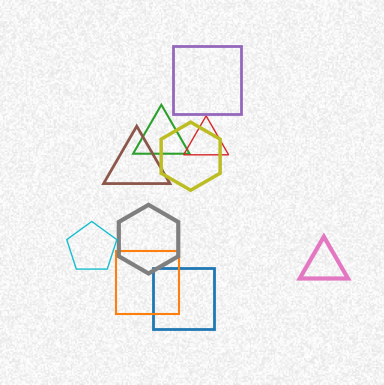[{"shape": "square", "thickness": 2, "radius": 0.4, "center": [0.476, 0.226]}, {"shape": "square", "thickness": 1.5, "radius": 0.41, "center": [0.382, 0.267]}, {"shape": "triangle", "thickness": 1.5, "radius": 0.42, "center": [0.419, 0.643]}, {"shape": "triangle", "thickness": 1, "radius": 0.34, "center": [0.535, 0.632]}, {"shape": "square", "thickness": 2, "radius": 0.44, "center": [0.539, 0.791]}, {"shape": "triangle", "thickness": 2, "radius": 0.5, "center": [0.355, 0.573]}, {"shape": "triangle", "thickness": 3, "radius": 0.36, "center": [0.841, 0.313]}, {"shape": "hexagon", "thickness": 3, "radius": 0.45, "center": [0.386, 0.379]}, {"shape": "hexagon", "thickness": 2.5, "radius": 0.44, "center": [0.495, 0.594]}, {"shape": "pentagon", "thickness": 1, "radius": 0.34, "center": [0.238, 0.356]}]